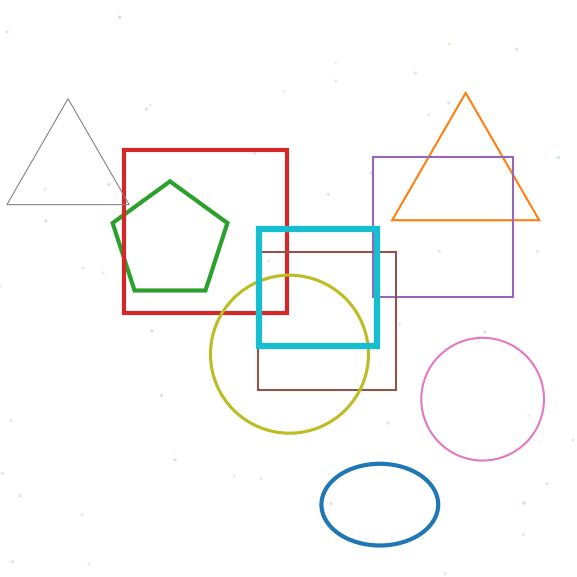[{"shape": "oval", "thickness": 2, "radius": 0.51, "center": [0.658, 0.125]}, {"shape": "triangle", "thickness": 1, "radius": 0.74, "center": [0.806, 0.691]}, {"shape": "pentagon", "thickness": 2, "radius": 0.52, "center": [0.294, 0.581]}, {"shape": "square", "thickness": 2, "radius": 0.71, "center": [0.356, 0.598]}, {"shape": "square", "thickness": 1, "radius": 0.61, "center": [0.767, 0.606]}, {"shape": "square", "thickness": 1, "radius": 0.6, "center": [0.566, 0.443]}, {"shape": "circle", "thickness": 1, "radius": 0.53, "center": [0.836, 0.308]}, {"shape": "triangle", "thickness": 0.5, "radius": 0.61, "center": [0.118, 0.706]}, {"shape": "circle", "thickness": 1.5, "radius": 0.68, "center": [0.501, 0.386]}, {"shape": "square", "thickness": 3, "radius": 0.51, "center": [0.551, 0.502]}]